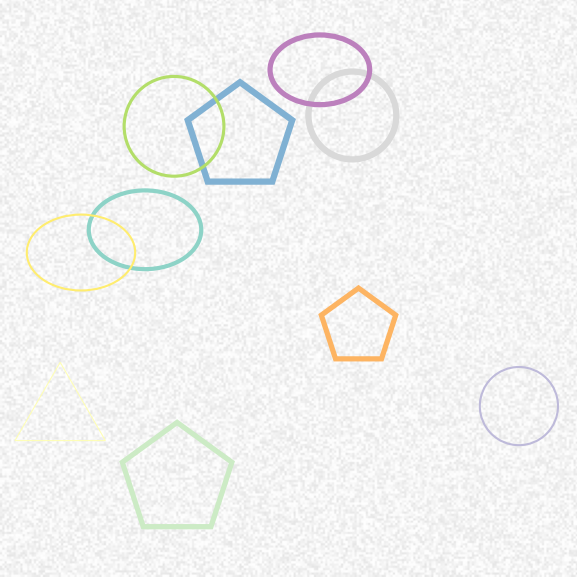[{"shape": "oval", "thickness": 2, "radius": 0.49, "center": [0.251, 0.601]}, {"shape": "triangle", "thickness": 0.5, "radius": 0.45, "center": [0.104, 0.281]}, {"shape": "circle", "thickness": 1, "radius": 0.34, "center": [0.899, 0.296]}, {"shape": "pentagon", "thickness": 3, "radius": 0.48, "center": [0.416, 0.762]}, {"shape": "pentagon", "thickness": 2.5, "radius": 0.34, "center": [0.621, 0.433]}, {"shape": "circle", "thickness": 1.5, "radius": 0.43, "center": [0.301, 0.78]}, {"shape": "circle", "thickness": 3, "radius": 0.38, "center": [0.61, 0.799]}, {"shape": "oval", "thickness": 2.5, "radius": 0.43, "center": [0.554, 0.878]}, {"shape": "pentagon", "thickness": 2.5, "radius": 0.5, "center": [0.307, 0.168]}, {"shape": "oval", "thickness": 1, "radius": 0.47, "center": [0.14, 0.562]}]